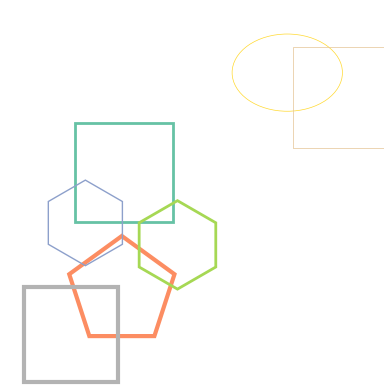[{"shape": "square", "thickness": 2, "radius": 0.64, "center": [0.322, 0.552]}, {"shape": "pentagon", "thickness": 3, "radius": 0.72, "center": [0.317, 0.243]}, {"shape": "hexagon", "thickness": 1, "radius": 0.56, "center": [0.222, 0.421]}, {"shape": "hexagon", "thickness": 2, "radius": 0.57, "center": [0.461, 0.364]}, {"shape": "oval", "thickness": 0.5, "radius": 0.72, "center": [0.746, 0.811]}, {"shape": "square", "thickness": 0.5, "radius": 0.65, "center": [0.891, 0.747]}, {"shape": "square", "thickness": 3, "radius": 0.62, "center": [0.185, 0.131]}]